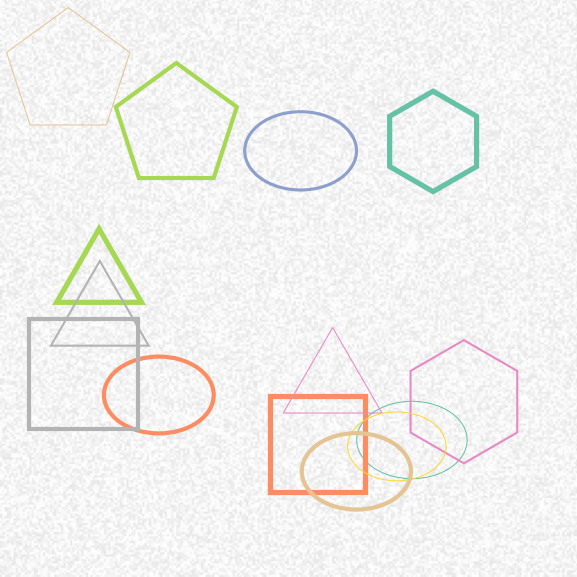[{"shape": "hexagon", "thickness": 2.5, "radius": 0.43, "center": [0.75, 0.754]}, {"shape": "oval", "thickness": 0.5, "radius": 0.48, "center": [0.713, 0.237]}, {"shape": "oval", "thickness": 2, "radius": 0.48, "center": [0.275, 0.315]}, {"shape": "square", "thickness": 2.5, "radius": 0.42, "center": [0.55, 0.231]}, {"shape": "oval", "thickness": 1.5, "radius": 0.48, "center": [0.521, 0.738]}, {"shape": "triangle", "thickness": 0.5, "radius": 0.49, "center": [0.576, 0.333]}, {"shape": "hexagon", "thickness": 1, "radius": 0.53, "center": [0.803, 0.303]}, {"shape": "triangle", "thickness": 2.5, "radius": 0.42, "center": [0.172, 0.518]}, {"shape": "pentagon", "thickness": 2, "radius": 0.55, "center": [0.305, 0.78]}, {"shape": "oval", "thickness": 0.5, "radius": 0.43, "center": [0.687, 0.226]}, {"shape": "oval", "thickness": 2, "radius": 0.47, "center": [0.617, 0.183]}, {"shape": "pentagon", "thickness": 0.5, "radius": 0.56, "center": [0.118, 0.874]}, {"shape": "triangle", "thickness": 1, "radius": 0.49, "center": [0.173, 0.449]}, {"shape": "square", "thickness": 2, "radius": 0.47, "center": [0.145, 0.351]}]